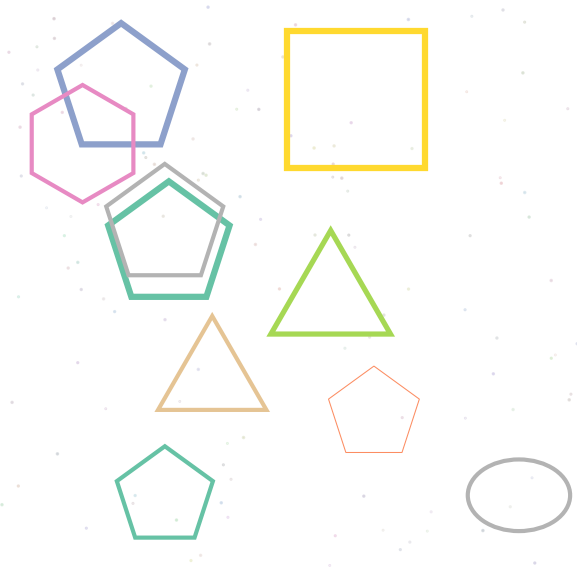[{"shape": "pentagon", "thickness": 3, "radius": 0.55, "center": [0.292, 0.575]}, {"shape": "pentagon", "thickness": 2, "radius": 0.44, "center": [0.285, 0.139]}, {"shape": "pentagon", "thickness": 0.5, "radius": 0.41, "center": [0.647, 0.283]}, {"shape": "pentagon", "thickness": 3, "radius": 0.58, "center": [0.21, 0.843]}, {"shape": "hexagon", "thickness": 2, "radius": 0.51, "center": [0.143, 0.75]}, {"shape": "triangle", "thickness": 2.5, "radius": 0.6, "center": [0.573, 0.48]}, {"shape": "square", "thickness": 3, "radius": 0.59, "center": [0.616, 0.827]}, {"shape": "triangle", "thickness": 2, "radius": 0.54, "center": [0.367, 0.344]}, {"shape": "oval", "thickness": 2, "radius": 0.44, "center": [0.899, 0.142]}, {"shape": "pentagon", "thickness": 2, "radius": 0.53, "center": [0.285, 0.609]}]